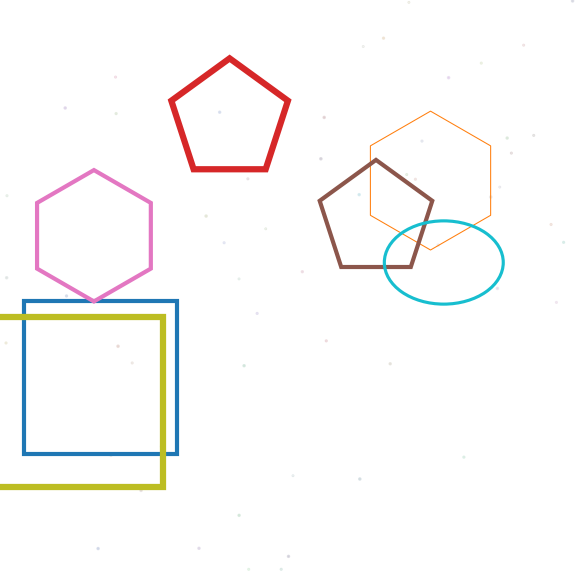[{"shape": "square", "thickness": 2, "radius": 0.66, "center": [0.173, 0.346]}, {"shape": "hexagon", "thickness": 0.5, "radius": 0.6, "center": [0.745, 0.686]}, {"shape": "pentagon", "thickness": 3, "radius": 0.53, "center": [0.398, 0.792]}, {"shape": "pentagon", "thickness": 2, "radius": 0.51, "center": [0.651, 0.62]}, {"shape": "hexagon", "thickness": 2, "radius": 0.57, "center": [0.163, 0.591]}, {"shape": "square", "thickness": 3, "radius": 0.74, "center": [0.135, 0.304]}, {"shape": "oval", "thickness": 1.5, "radius": 0.51, "center": [0.768, 0.545]}]